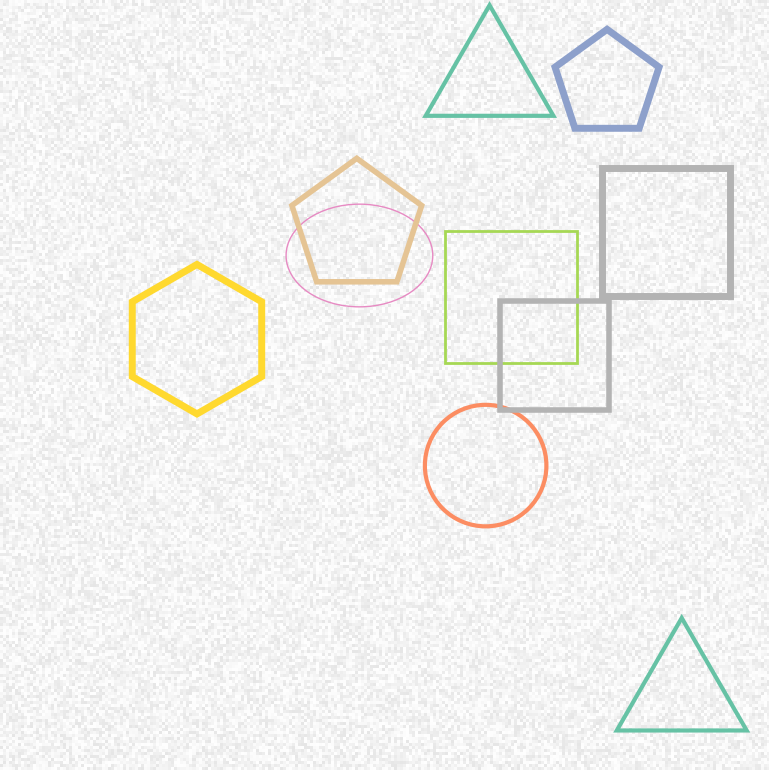[{"shape": "triangle", "thickness": 1.5, "radius": 0.49, "center": [0.885, 0.1]}, {"shape": "triangle", "thickness": 1.5, "radius": 0.48, "center": [0.636, 0.897]}, {"shape": "circle", "thickness": 1.5, "radius": 0.39, "center": [0.631, 0.395]}, {"shape": "pentagon", "thickness": 2.5, "radius": 0.36, "center": [0.788, 0.891]}, {"shape": "oval", "thickness": 0.5, "radius": 0.48, "center": [0.467, 0.668]}, {"shape": "square", "thickness": 1, "radius": 0.43, "center": [0.664, 0.614]}, {"shape": "hexagon", "thickness": 2.5, "radius": 0.49, "center": [0.256, 0.559]}, {"shape": "pentagon", "thickness": 2, "radius": 0.44, "center": [0.463, 0.706]}, {"shape": "square", "thickness": 2, "radius": 0.36, "center": [0.72, 0.538]}, {"shape": "square", "thickness": 2.5, "radius": 0.42, "center": [0.865, 0.699]}]